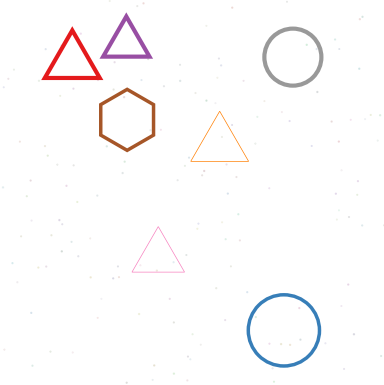[{"shape": "triangle", "thickness": 3, "radius": 0.41, "center": [0.188, 0.839]}, {"shape": "circle", "thickness": 2.5, "radius": 0.46, "center": [0.737, 0.142]}, {"shape": "triangle", "thickness": 3, "radius": 0.35, "center": [0.328, 0.888]}, {"shape": "triangle", "thickness": 0.5, "radius": 0.43, "center": [0.571, 0.624]}, {"shape": "hexagon", "thickness": 2.5, "radius": 0.4, "center": [0.33, 0.689]}, {"shape": "triangle", "thickness": 0.5, "radius": 0.39, "center": [0.411, 0.333]}, {"shape": "circle", "thickness": 3, "radius": 0.37, "center": [0.761, 0.852]}]